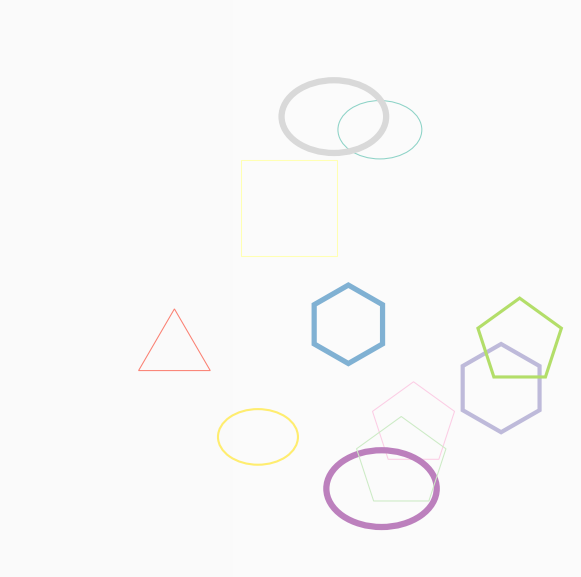[{"shape": "oval", "thickness": 0.5, "radius": 0.36, "center": [0.654, 0.774]}, {"shape": "square", "thickness": 0.5, "radius": 0.41, "center": [0.497, 0.639]}, {"shape": "hexagon", "thickness": 2, "radius": 0.38, "center": [0.862, 0.327]}, {"shape": "triangle", "thickness": 0.5, "radius": 0.36, "center": [0.3, 0.393]}, {"shape": "hexagon", "thickness": 2.5, "radius": 0.34, "center": [0.599, 0.438]}, {"shape": "pentagon", "thickness": 1.5, "radius": 0.38, "center": [0.894, 0.407]}, {"shape": "pentagon", "thickness": 0.5, "radius": 0.37, "center": [0.711, 0.264]}, {"shape": "oval", "thickness": 3, "radius": 0.45, "center": [0.574, 0.797]}, {"shape": "oval", "thickness": 3, "radius": 0.47, "center": [0.656, 0.153]}, {"shape": "pentagon", "thickness": 0.5, "radius": 0.4, "center": [0.69, 0.197]}, {"shape": "oval", "thickness": 1, "radius": 0.34, "center": [0.444, 0.243]}]